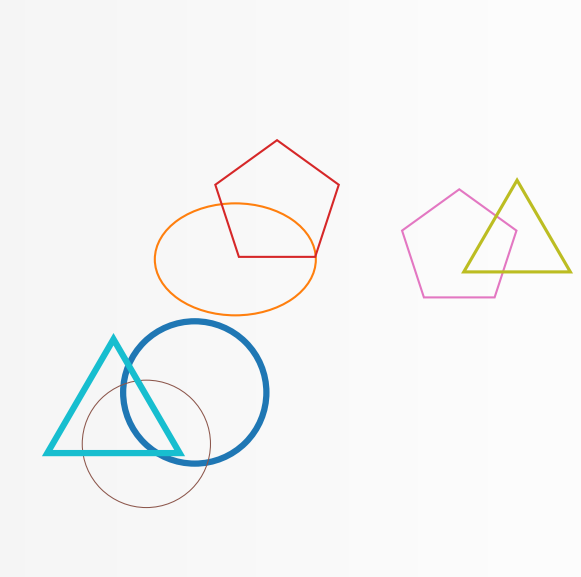[{"shape": "circle", "thickness": 3, "radius": 0.62, "center": [0.335, 0.32]}, {"shape": "oval", "thickness": 1, "radius": 0.69, "center": [0.405, 0.55]}, {"shape": "pentagon", "thickness": 1, "radius": 0.56, "center": [0.477, 0.645]}, {"shape": "circle", "thickness": 0.5, "radius": 0.55, "center": [0.252, 0.231]}, {"shape": "pentagon", "thickness": 1, "radius": 0.52, "center": [0.79, 0.568]}, {"shape": "triangle", "thickness": 1.5, "radius": 0.53, "center": [0.89, 0.581]}, {"shape": "triangle", "thickness": 3, "radius": 0.66, "center": [0.195, 0.28]}]